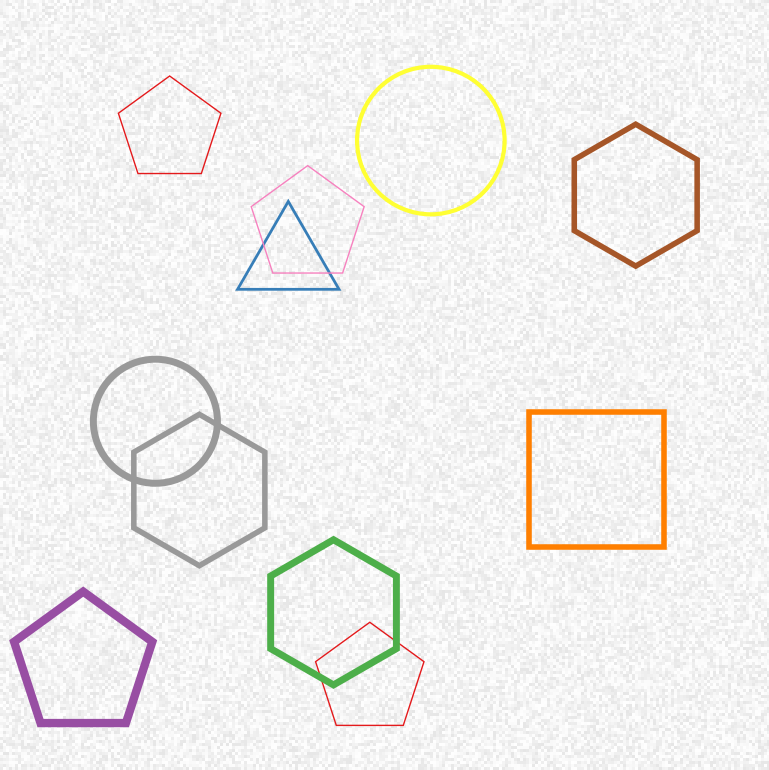[{"shape": "pentagon", "thickness": 0.5, "radius": 0.35, "center": [0.22, 0.831]}, {"shape": "pentagon", "thickness": 0.5, "radius": 0.37, "center": [0.48, 0.118]}, {"shape": "triangle", "thickness": 1, "radius": 0.38, "center": [0.374, 0.662]}, {"shape": "hexagon", "thickness": 2.5, "radius": 0.47, "center": [0.433, 0.205]}, {"shape": "pentagon", "thickness": 3, "radius": 0.47, "center": [0.108, 0.137]}, {"shape": "square", "thickness": 2, "radius": 0.44, "center": [0.774, 0.377]}, {"shape": "circle", "thickness": 1.5, "radius": 0.48, "center": [0.56, 0.817]}, {"shape": "hexagon", "thickness": 2, "radius": 0.46, "center": [0.826, 0.747]}, {"shape": "pentagon", "thickness": 0.5, "radius": 0.39, "center": [0.4, 0.708]}, {"shape": "circle", "thickness": 2.5, "radius": 0.4, "center": [0.202, 0.453]}, {"shape": "hexagon", "thickness": 2, "radius": 0.49, "center": [0.259, 0.364]}]